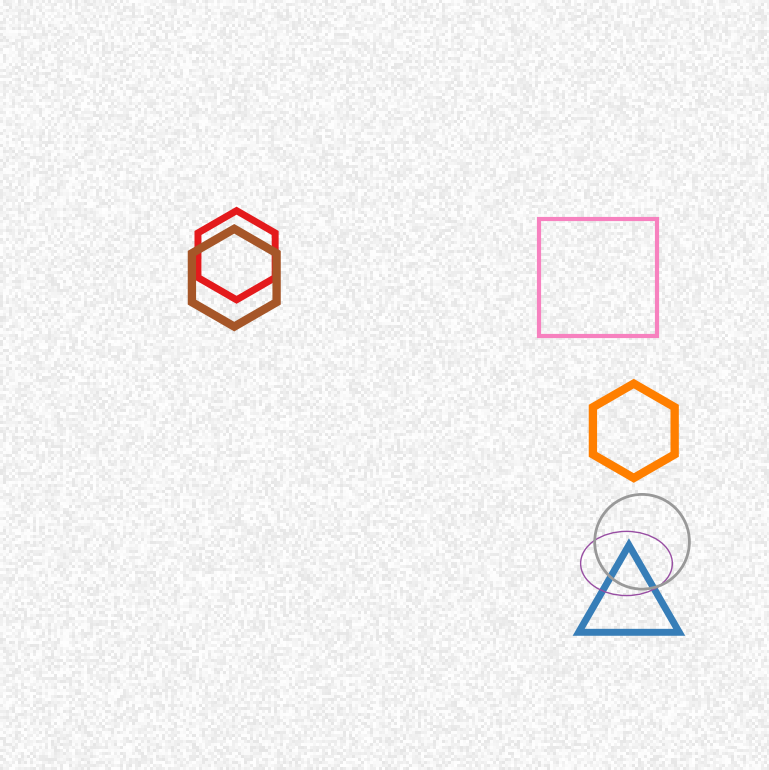[{"shape": "hexagon", "thickness": 2.5, "radius": 0.29, "center": [0.307, 0.669]}, {"shape": "triangle", "thickness": 2.5, "radius": 0.38, "center": [0.817, 0.217]}, {"shape": "oval", "thickness": 0.5, "radius": 0.3, "center": [0.814, 0.268]}, {"shape": "hexagon", "thickness": 3, "radius": 0.31, "center": [0.823, 0.441]}, {"shape": "hexagon", "thickness": 3, "radius": 0.32, "center": [0.304, 0.639]}, {"shape": "square", "thickness": 1.5, "radius": 0.38, "center": [0.777, 0.64]}, {"shape": "circle", "thickness": 1, "radius": 0.31, "center": [0.834, 0.296]}]